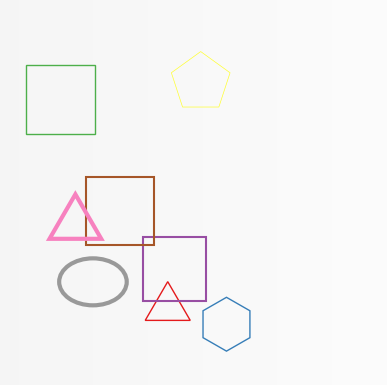[{"shape": "triangle", "thickness": 1, "radius": 0.34, "center": [0.433, 0.201]}, {"shape": "hexagon", "thickness": 1, "radius": 0.35, "center": [0.584, 0.158]}, {"shape": "square", "thickness": 1, "radius": 0.45, "center": [0.156, 0.741]}, {"shape": "square", "thickness": 1.5, "radius": 0.41, "center": [0.45, 0.302]}, {"shape": "pentagon", "thickness": 0.5, "radius": 0.4, "center": [0.518, 0.786]}, {"shape": "square", "thickness": 1.5, "radius": 0.44, "center": [0.309, 0.453]}, {"shape": "triangle", "thickness": 3, "radius": 0.39, "center": [0.195, 0.418]}, {"shape": "oval", "thickness": 3, "radius": 0.44, "center": [0.24, 0.268]}]